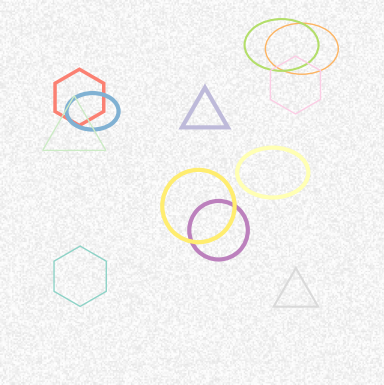[{"shape": "hexagon", "thickness": 1, "radius": 0.39, "center": [0.208, 0.282]}, {"shape": "oval", "thickness": 3, "radius": 0.46, "center": [0.708, 0.552]}, {"shape": "triangle", "thickness": 3, "radius": 0.34, "center": [0.532, 0.704]}, {"shape": "hexagon", "thickness": 2.5, "radius": 0.37, "center": [0.206, 0.747]}, {"shape": "oval", "thickness": 3, "radius": 0.34, "center": [0.24, 0.711]}, {"shape": "oval", "thickness": 1, "radius": 0.47, "center": [0.784, 0.873]}, {"shape": "oval", "thickness": 1.5, "radius": 0.48, "center": [0.731, 0.883]}, {"shape": "hexagon", "thickness": 1, "radius": 0.38, "center": [0.767, 0.779]}, {"shape": "triangle", "thickness": 1.5, "radius": 0.33, "center": [0.768, 0.237]}, {"shape": "circle", "thickness": 3, "radius": 0.38, "center": [0.568, 0.402]}, {"shape": "triangle", "thickness": 1, "radius": 0.47, "center": [0.193, 0.657]}, {"shape": "circle", "thickness": 3, "radius": 0.47, "center": [0.515, 0.465]}]